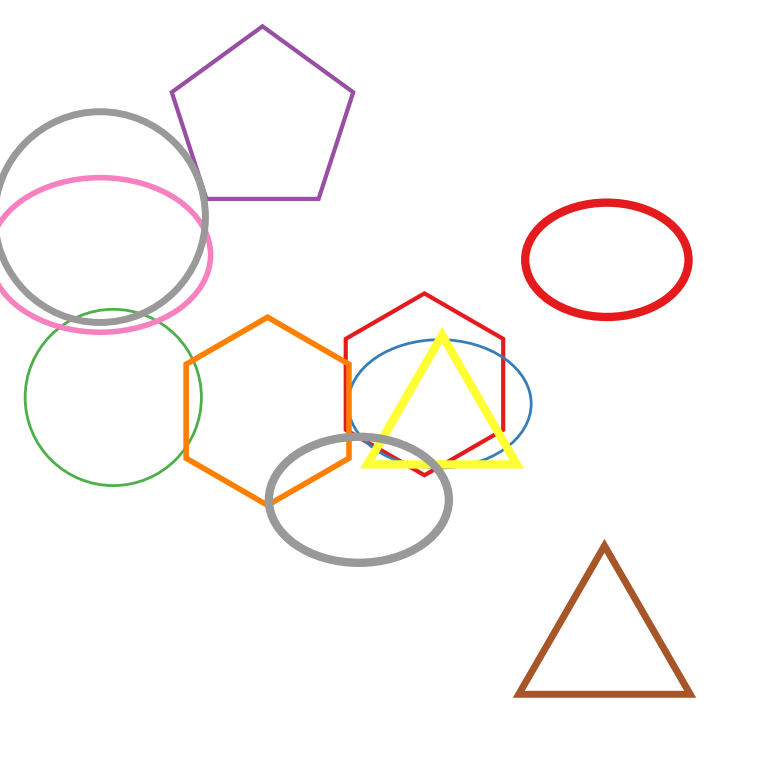[{"shape": "oval", "thickness": 3, "radius": 0.53, "center": [0.788, 0.663]}, {"shape": "hexagon", "thickness": 1.5, "radius": 0.59, "center": [0.551, 0.501]}, {"shape": "oval", "thickness": 1, "radius": 0.59, "center": [0.571, 0.476]}, {"shape": "circle", "thickness": 1, "radius": 0.57, "center": [0.147, 0.484]}, {"shape": "pentagon", "thickness": 1.5, "radius": 0.62, "center": [0.341, 0.842]}, {"shape": "hexagon", "thickness": 2, "radius": 0.61, "center": [0.347, 0.466]}, {"shape": "triangle", "thickness": 3, "radius": 0.56, "center": [0.574, 0.453]}, {"shape": "triangle", "thickness": 2.5, "radius": 0.64, "center": [0.785, 0.163]}, {"shape": "oval", "thickness": 2, "radius": 0.72, "center": [0.13, 0.669]}, {"shape": "circle", "thickness": 2.5, "radius": 0.68, "center": [0.13, 0.718]}, {"shape": "oval", "thickness": 3, "radius": 0.58, "center": [0.466, 0.351]}]